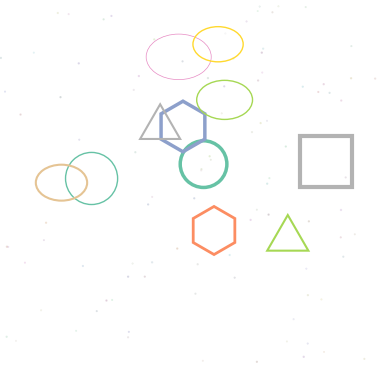[{"shape": "circle", "thickness": 1, "radius": 0.34, "center": [0.238, 0.536]}, {"shape": "circle", "thickness": 2.5, "radius": 0.3, "center": [0.529, 0.574]}, {"shape": "hexagon", "thickness": 2, "radius": 0.31, "center": [0.556, 0.401]}, {"shape": "hexagon", "thickness": 2.5, "radius": 0.33, "center": [0.475, 0.671]}, {"shape": "oval", "thickness": 0.5, "radius": 0.42, "center": [0.464, 0.852]}, {"shape": "triangle", "thickness": 1.5, "radius": 0.31, "center": [0.747, 0.38]}, {"shape": "oval", "thickness": 1, "radius": 0.36, "center": [0.583, 0.741]}, {"shape": "oval", "thickness": 1, "radius": 0.33, "center": [0.566, 0.885]}, {"shape": "oval", "thickness": 1.5, "radius": 0.33, "center": [0.16, 0.526]}, {"shape": "triangle", "thickness": 1.5, "radius": 0.3, "center": [0.416, 0.669]}, {"shape": "square", "thickness": 3, "radius": 0.34, "center": [0.848, 0.58]}]